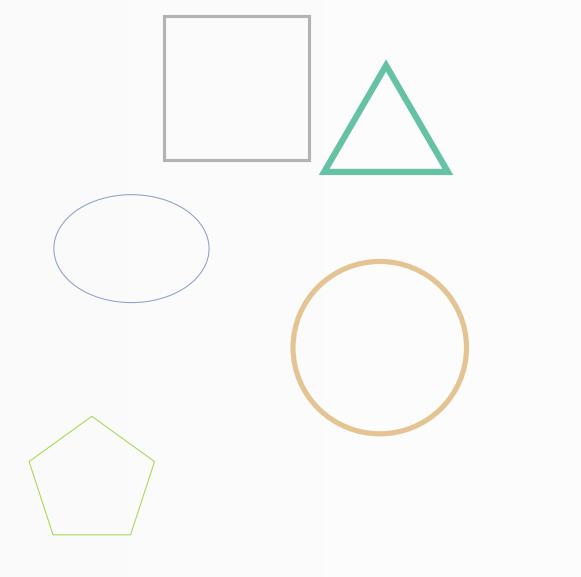[{"shape": "triangle", "thickness": 3, "radius": 0.61, "center": [0.664, 0.763]}, {"shape": "oval", "thickness": 0.5, "radius": 0.67, "center": [0.226, 0.569]}, {"shape": "pentagon", "thickness": 0.5, "radius": 0.57, "center": [0.158, 0.165]}, {"shape": "circle", "thickness": 2.5, "radius": 0.75, "center": [0.653, 0.397]}, {"shape": "square", "thickness": 1.5, "radius": 0.63, "center": [0.407, 0.846]}]